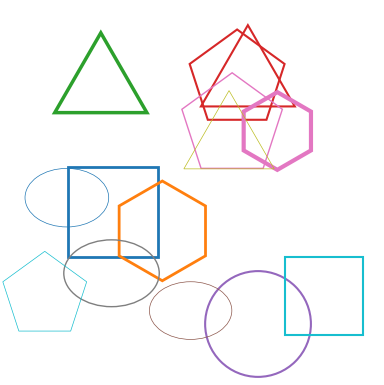[{"shape": "square", "thickness": 2, "radius": 0.59, "center": [0.293, 0.45]}, {"shape": "oval", "thickness": 0.5, "radius": 0.54, "center": [0.174, 0.487]}, {"shape": "hexagon", "thickness": 2, "radius": 0.65, "center": [0.422, 0.4]}, {"shape": "triangle", "thickness": 2.5, "radius": 0.69, "center": [0.262, 0.777]}, {"shape": "pentagon", "thickness": 1.5, "radius": 0.65, "center": [0.616, 0.794]}, {"shape": "triangle", "thickness": 1.5, "radius": 0.7, "center": [0.644, 0.794]}, {"shape": "circle", "thickness": 1.5, "radius": 0.69, "center": [0.67, 0.158]}, {"shape": "oval", "thickness": 0.5, "radius": 0.54, "center": [0.495, 0.193]}, {"shape": "hexagon", "thickness": 3, "radius": 0.5, "center": [0.72, 0.66]}, {"shape": "pentagon", "thickness": 1, "radius": 0.69, "center": [0.603, 0.674]}, {"shape": "oval", "thickness": 1, "radius": 0.62, "center": [0.29, 0.29]}, {"shape": "triangle", "thickness": 0.5, "radius": 0.68, "center": [0.595, 0.629]}, {"shape": "pentagon", "thickness": 0.5, "radius": 0.57, "center": [0.116, 0.233]}, {"shape": "square", "thickness": 1.5, "radius": 0.51, "center": [0.842, 0.23]}]